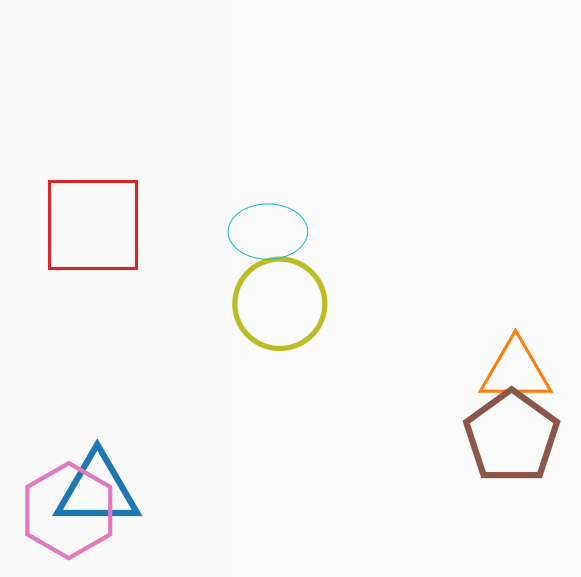[{"shape": "triangle", "thickness": 3, "radius": 0.4, "center": [0.167, 0.15]}, {"shape": "triangle", "thickness": 1.5, "radius": 0.35, "center": [0.887, 0.357]}, {"shape": "square", "thickness": 1.5, "radius": 0.37, "center": [0.159, 0.61]}, {"shape": "pentagon", "thickness": 3, "radius": 0.41, "center": [0.88, 0.243]}, {"shape": "hexagon", "thickness": 2, "radius": 0.41, "center": [0.118, 0.115]}, {"shape": "circle", "thickness": 2.5, "radius": 0.39, "center": [0.481, 0.473]}, {"shape": "oval", "thickness": 0.5, "radius": 0.34, "center": [0.461, 0.598]}]